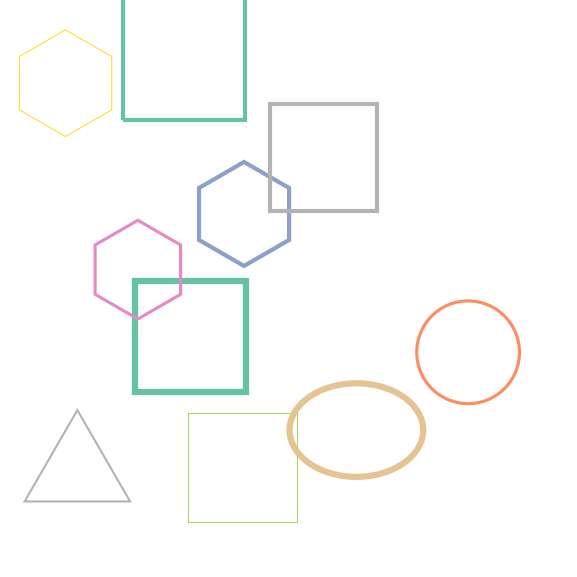[{"shape": "square", "thickness": 3, "radius": 0.48, "center": [0.33, 0.417]}, {"shape": "square", "thickness": 2, "radius": 0.53, "center": [0.319, 0.897]}, {"shape": "circle", "thickness": 1.5, "radius": 0.44, "center": [0.811, 0.389]}, {"shape": "hexagon", "thickness": 2, "radius": 0.45, "center": [0.423, 0.629]}, {"shape": "hexagon", "thickness": 1.5, "radius": 0.43, "center": [0.239, 0.532]}, {"shape": "square", "thickness": 0.5, "radius": 0.47, "center": [0.42, 0.19]}, {"shape": "hexagon", "thickness": 0.5, "radius": 0.46, "center": [0.113, 0.855]}, {"shape": "oval", "thickness": 3, "radius": 0.58, "center": [0.617, 0.254]}, {"shape": "triangle", "thickness": 1, "radius": 0.53, "center": [0.134, 0.184]}, {"shape": "square", "thickness": 2, "radius": 0.46, "center": [0.56, 0.727]}]